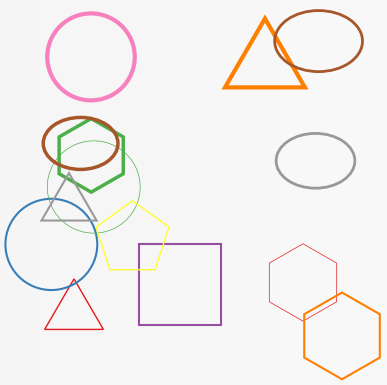[{"shape": "hexagon", "thickness": 0.5, "radius": 0.5, "center": [0.782, 0.266]}, {"shape": "triangle", "thickness": 1, "radius": 0.44, "center": [0.191, 0.188]}, {"shape": "circle", "thickness": 1.5, "radius": 0.59, "center": [0.133, 0.365]}, {"shape": "hexagon", "thickness": 2.5, "radius": 0.48, "center": [0.235, 0.597]}, {"shape": "circle", "thickness": 0.5, "radius": 0.6, "center": [0.242, 0.514]}, {"shape": "square", "thickness": 1.5, "radius": 0.53, "center": [0.464, 0.26]}, {"shape": "triangle", "thickness": 3, "radius": 0.6, "center": [0.684, 0.833]}, {"shape": "hexagon", "thickness": 1.5, "radius": 0.56, "center": [0.883, 0.128]}, {"shape": "pentagon", "thickness": 1, "radius": 0.5, "center": [0.342, 0.38]}, {"shape": "oval", "thickness": 2.5, "radius": 0.48, "center": [0.208, 0.627]}, {"shape": "oval", "thickness": 2, "radius": 0.57, "center": [0.822, 0.893]}, {"shape": "circle", "thickness": 3, "radius": 0.56, "center": [0.235, 0.852]}, {"shape": "triangle", "thickness": 1.5, "radius": 0.41, "center": [0.178, 0.468]}, {"shape": "oval", "thickness": 2, "radius": 0.51, "center": [0.814, 0.582]}]